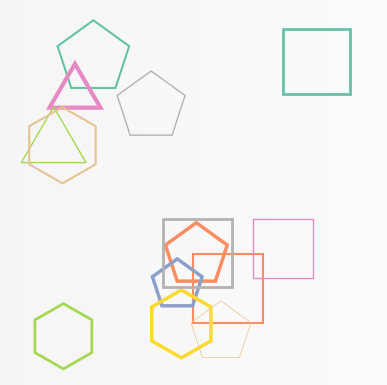[{"shape": "square", "thickness": 2, "radius": 0.43, "center": [0.817, 0.84]}, {"shape": "pentagon", "thickness": 1.5, "radius": 0.49, "center": [0.241, 0.85]}, {"shape": "pentagon", "thickness": 2.5, "radius": 0.42, "center": [0.507, 0.338]}, {"shape": "square", "thickness": 1.5, "radius": 0.45, "center": [0.588, 0.251]}, {"shape": "pentagon", "thickness": 2.5, "radius": 0.34, "center": [0.457, 0.26]}, {"shape": "square", "thickness": 1, "radius": 0.39, "center": [0.73, 0.354]}, {"shape": "triangle", "thickness": 3, "radius": 0.38, "center": [0.193, 0.758]}, {"shape": "hexagon", "thickness": 2, "radius": 0.42, "center": [0.164, 0.127]}, {"shape": "triangle", "thickness": 1, "radius": 0.48, "center": [0.139, 0.626]}, {"shape": "hexagon", "thickness": 2.5, "radius": 0.44, "center": [0.468, 0.159]}, {"shape": "hexagon", "thickness": 1.5, "radius": 0.49, "center": [0.161, 0.623]}, {"shape": "pentagon", "thickness": 0.5, "radius": 0.41, "center": [0.57, 0.137]}, {"shape": "pentagon", "thickness": 1, "radius": 0.46, "center": [0.39, 0.723]}, {"shape": "square", "thickness": 2, "radius": 0.44, "center": [0.51, 0.343]}]